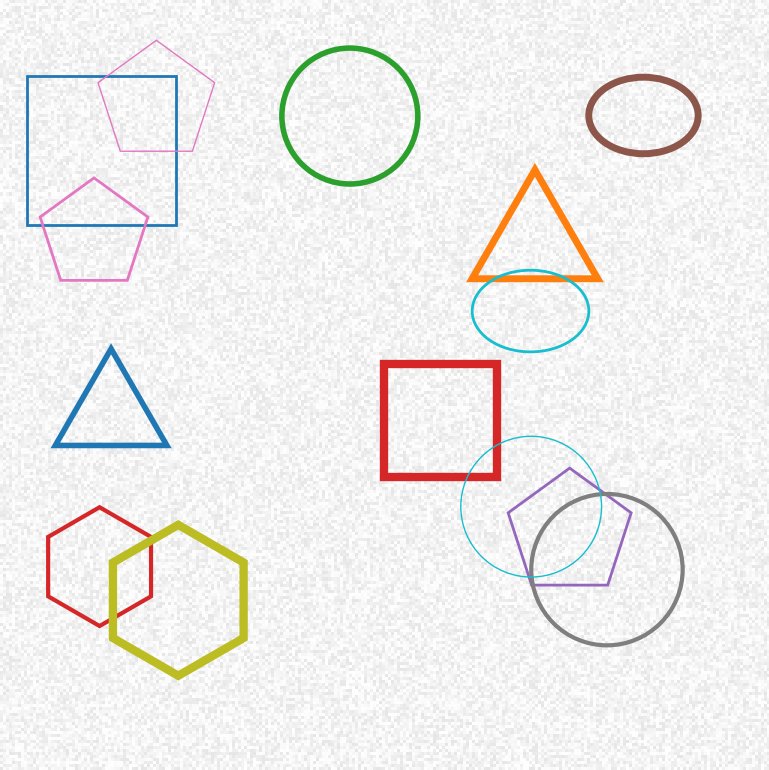[{"shape": "triangle", "thickness": 2, "radius": 0.42, "center": [0.144, 0.463]}, {"shape": "square", "thickness": 1, "radius": 0.48, "center": [0.132, 0.804]}, {"shape": "triangle", "thickness": 2.5, "radius": 0.47, "center": [0.695, 0.685]}, {"shape": "circle", "thickness": 2, "radius": 0.44, "center": [0.454, 0.849]}, {"shape": "hexagon", "thickness": 1.5, "radius": 0.39, "center": [0.129, 0.264]}, {"shape": "square", "thickness": 3, "radius": 0.37, "center": [0.572, 0.454]}, {"shape": "pentagon", "thickness": 1, "radius": 0.42, "center": [0.74, 0.308]}, {"shape": "oval", "thickness": 2.5, "radius": 0.36, "center": [0.836, 0.85]}, {"shape": "pentagon", "thickness": 0.5, "radius": 0.4, "center": [0.203, 0.868]}, {"shape": "pentagon", "thickness": 1, "radius": 0.37, "center": [0.122, 0.695]}, {"shape": "circle", "thickness": 1.5, "radius": 0.49, "center": [0.788, 0.26]}, {"shape": "hexagon", "thickness": 3, "radius": 0.49, "center": [0.232, 0.22]}, {"shape": "circle", "thickness": 0.5, "radius": 0.46, "center": [0.69, 0.342]}, {"shape": "oval", "thickness": 1, "radius": 0.38, "center": [0.689, 0.596]}]